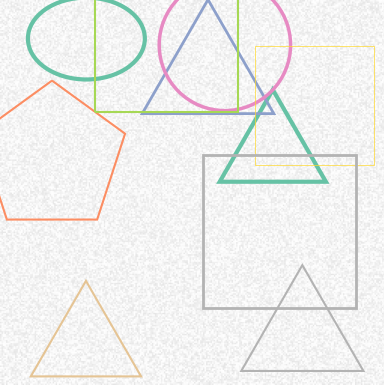[{"shape": "triangle", "thickness": 3, "radius": 0.8, "center": [0.709, 0.608]}, {"shape": "oval", "thickness": 3, "radius": 0.76, "center": [0.224, 0.9]}, {"shape": "pentagon", "thickness": 1.5, "radius": 1.0, "center": [0.135, 0.591]}, {"shape": "triangle", "thickness": 2, "radius": 0.99, "center": [0.54, 0.804]}, {"shape": "circle", "thickness": 2.5, "radius": 0.85, "center": [0.584, 0.883]}, {"shape": "square", "thickness": 1.5, "radius": 0.93, "center": [0.433, 0.895]}, {"shape": "square", "thickness": 0.5, "radius": 0.77, "center": [0.817, 0.726]}, {"shape": "triangle", "thickness": 1.5, "radius": 0.83, "center": [0.223, 0.105]}, {"shape": "triangle", "thickness": 1.5, "radius": 0.92, "center": [0.785, 0.128]}, {"shape": "square", "thickness": 2, "radius": 0.99, "center": [0.726, 0.399]}]